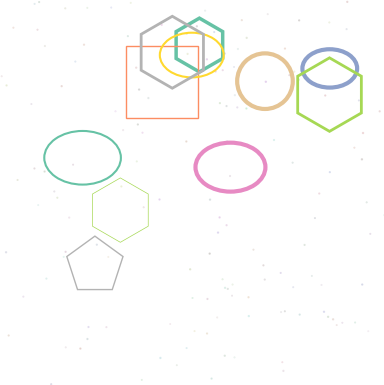[{"shape": "oval", "thickness": 1.5, "radius": 0.5, "center": [0.215, 0.59]}, {"shape": "hexagon", "thickness": 2.5, "radius": 0.35, "center": [0.518, 0.883]}, {"shape": "square", "thickness": 1, "radius": 0.47, "center": [0.421, 0.787]}, {"shape": "oval", "thickness": 3, "radius": 0.36, "center": [0.857, 0.822]}, {"shape": "oval", "thickness": 3, "radius": 0.45, "center": [0.599, 0.566]}, {"shape": "hexagon", "thickness": 2, "radius": 0.48, "center": [0.856, 0.754]}, {"shape": "hexagon", "thickness": 0.5, "radius": 0.42, "center": [0.313, 0.454]}, {"shape": "oval", "thickness": 1.5, "radius": 0.41, "center": [0.498, 0.857]}, {"shape": "circle", "thickness": 3, "radius": 0.36, "center": [0.688, 0.789]}, {"shape": "hexagon", "thickness": 2, "radius": 0.47, "center": [0.448, 0.864]}, {"shape": "pentagon", "thickness": 1, "radius": 0.38, "center": [0.246, 0.31]}]